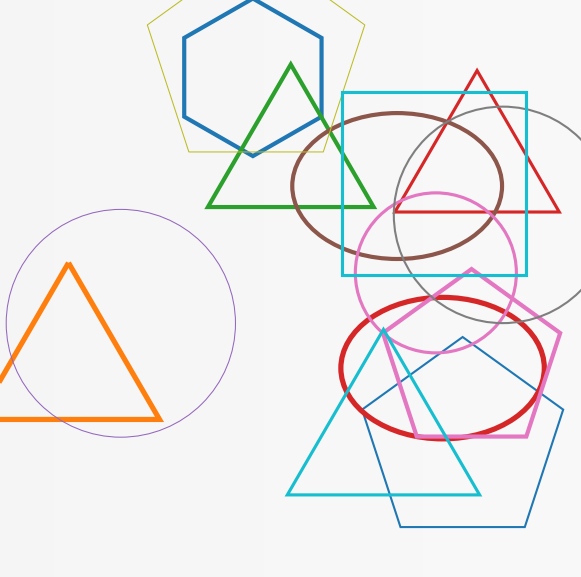[{"shape": "pentagon", "thickness": 1, "radius": 0.91, "center": [0.796, 0.234]}, {"shape": "hexagon", "thickness": 2, "radius": 0.68, "center": [0.435, 0.865]}, {"shape": "triangle", "thickness": 2.5, "radius": 0.9, "center": [0.118, 0.363]}, {"shape": "triangle", "thickness": 2, "radius": 0.82, "center": [0.5, 0.723]}, {"shape": "triangle", "thickness": 1.5, "radius": 0.82, "center": [0.821, 0.714]}, {"shape": "oval", "thickness": 2.5, "radius": 0.88, "center": [0.761, 0.362]}, {"shape": "circle", "thickness": 0.5, "radius": 0.99, "center": [0.208, 0.439]}, {"shape": "oval", "thickness": 2, "radius": 0.9, "center": [0.683, 0.677]}, {"shape": "pentagon", "thickness": 2, "radius": 0.8, "center": [0.811, 0.373]}, {"shape": "circle", "thickness": 1.5, "radius": 0.69, "center": [0.75, 0.527]}, {"shape": "circle", "thickness": 1, "radius": 0.94, "center": [0.865, 0.627]}, {"shape": "pentagon", "thickness": 0.5, "radius": 0.98, "center": [0.441, 0.895]}, {"shape": "triangle", "thickness": 1.5, "radius": 0.95, "center": [0.66, 0.238]}, {"shape": "square", "thickness": 1.5, "radius": 0.79, "center": [0.747, 0.681]}]